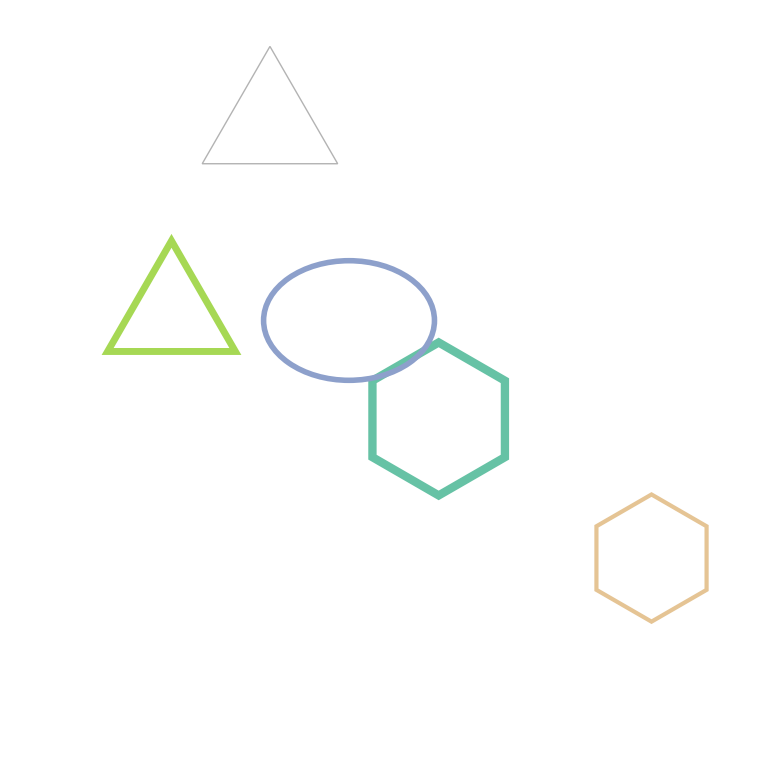[{"shape": "hexagon", "thickness": 3, "radius": 0.5, "center": [0.57, 0.456]}, {"shape": "oval", "thickness": 2, "radius": 0.55, "center": [0.453, 0.584]}, {"shape": "triangle", "thickness": 2.5, "radius": 0.48, "center": [0.223, 0.591]}, {"shape": "hexagon", "thickness": 1.5, "radius": 0.41, "center": [0.846, 0.275]}, {"shape": "triangle", "thickness": 0.5, "radius": 0.51, "center": [0.351, 0.838]}]